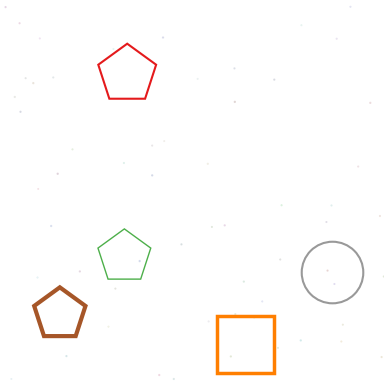[{"shape": "pentagon", "thickness": 1.5, "radius": 0.39, "center": [0.33, 0.807]}, {"shape": "pentagon", "thickness": 1, "radius": 0.36, "center": [0.323, 0.333]}, {"shape": "square", "thickness": 2.5, "radius": 0.37, "center": [0.638, 0.104]}, {"shape": "pentagon", "thickness": 3, "radius": 0.35, "center": [0.155, 0.184]}, {"shape": "circle", "thickness": 1.5, "radius": 0.4, "center": [0.864, 0.292]}]